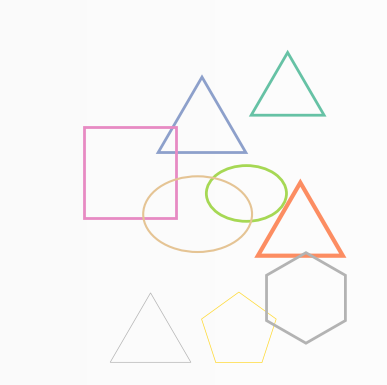[{"shape": "triangle", "thickness": 2, "radius": 0.54, "center": [0.742, 0.755]}, {"shape": "triangle", "thickness": 3, "radius": 0.63, "center": [0.775, 0.399]}, {"shape": "triangle", "thickness": 2, "radius": 0.65, "center": [0.521, 0.669]}, {"shape": "square", "thickness": 2, "radius": 0.59, "center": [0.335, 0.552]}, {"shape": "oval", "thickness": 2, "radius": 0.52, "center": [0.636, 0.498]}, {"shape": "pentagon", "thickness": 0.5, "radius": 0.51, "center": [0.616, 0.14]}, {"shape": "oval", "thickness": 1.5, "radius": 0.7, "center": [0.51, 0.444]}, {"shape": "triangle", "thickness": 0.5, "radius": 0.6, "center": [0.388, 0.119]}, {"shape": "hexagon", "thickness": 2, "radius": 0.59, "center": [0.79, 0.226]}]